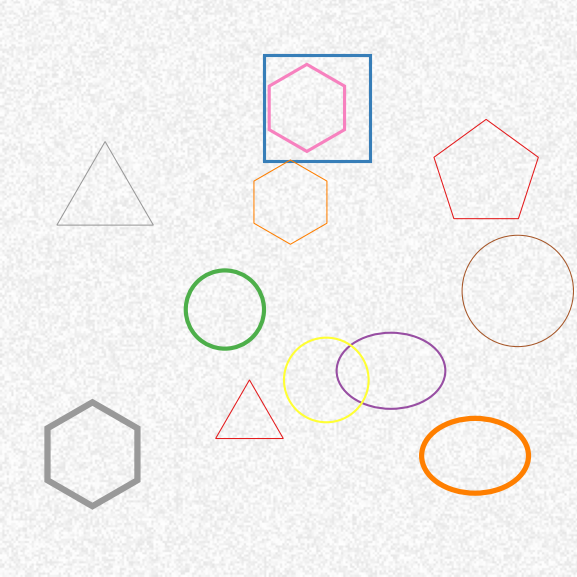[{"shape": "triangle", "thickness": 0.5, "radius": 0.34, "center": [0.432, 0.274]}, {"shape": "pentagon", "thickness": 0.5, "radius": 0.48, "center": [0.842, 0.697]}, {"shape": "square", "thickness": 1.5, "radius": 0.46, "center": [0.549, 0.812]}, {"shape": "circle", "thickness": 2, "radius": 0.34, "center": [0.389, 0.463]}, {"shape": "oval", "thickness": 1, "radius": 0.47, "center": [0.677, 0.357]}, {"shape": "hexagon", "thickness": 0.5, "radius": 0.36, "center": [0.503, 0.649]}, {"shape": "oval", "thickness": 2.5, "radius": 0.46, "center": [0.823, 0.21]}, {"shape": "circle", "thickness": 1, "radius": 0.37, "center": [0.565, 0.341]}, {"shape": "circle", "thickness": 0.5, "radius": 0.48, "center": [0.897, 0.495]}, {"shape": "hexagon", "thickness": 1.5, "radius": 0.38, "center": [0.531, 0.812]}, {"shape": "hexagon", "thickness": 3, "radius": 0.45, "center": [0.16, 0.213]}, {"shape": "triangle", "thickness": 0.5, "radius": 0.48, "center": [0.182, 0.658]}]